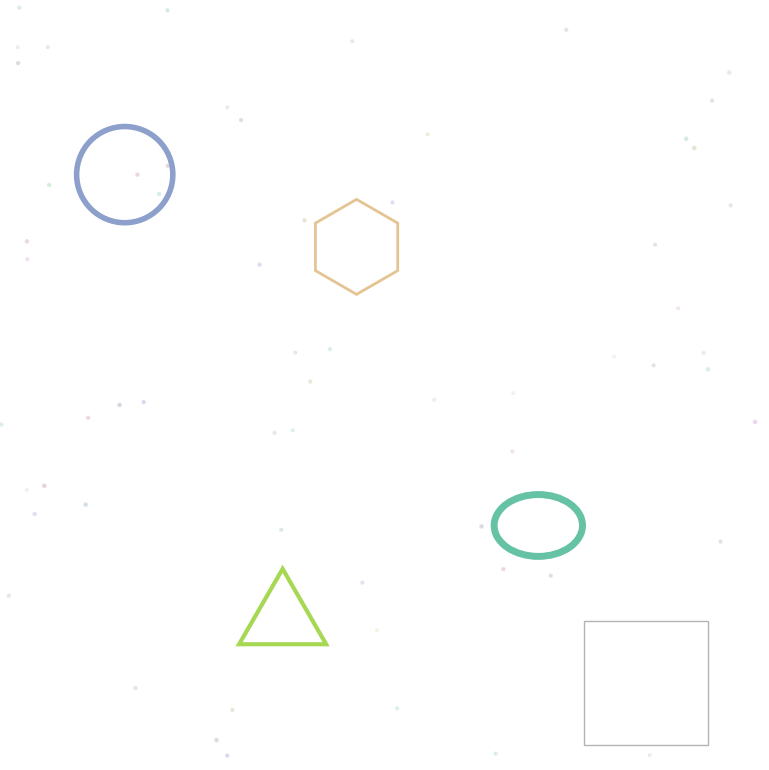[{"shape": "oval", "thickness": 2.5, "radius": 0.29, "center": [0.699, 0.318]}, {"shape": "circle", "thickness": 2, "radius": 0.31, "center": [0.162, 0.773]}, {"shape": "triangle", "thickness": 1.5, "radius": 0.33, "center": [0.367, 0.196]}, {"shape": "hexagon", "thickness": 1, "radius": 0.31, "center": [0.463, 0.679]}, {"shape": "square", "thickness": 0.5, "radius": 0.4, "center": [0.839, 0.113]}]